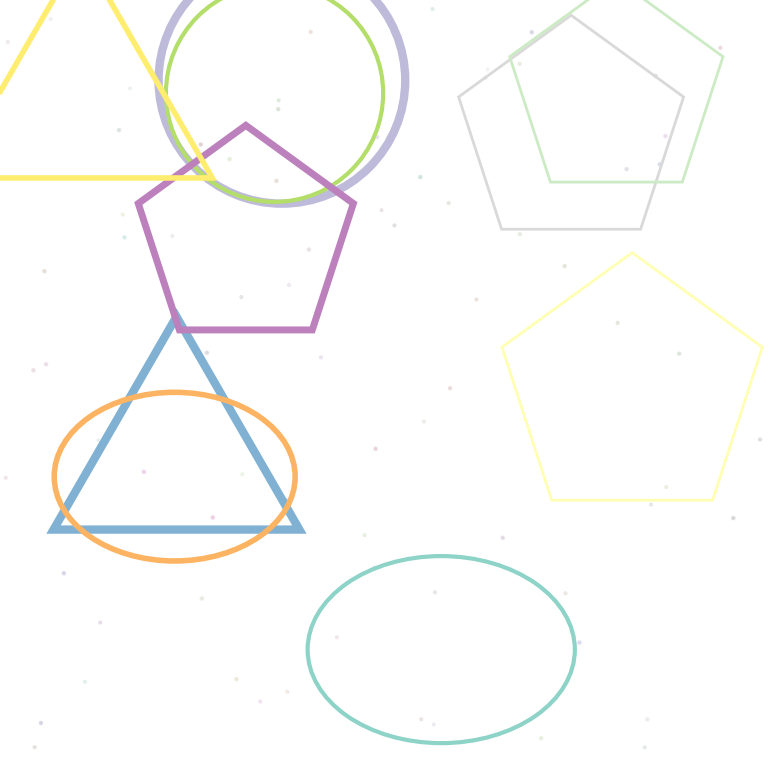[{"shape": "oval", "thickness": 1.5, "radius": 0.87, "center": [0.573, 0.156]}, {"shape": "pentagon", "thickness": 1, "radius": 0.89, "center": [0.821, 0.494]}, {"shape": "circle", "thickness": 3, "radius": 0.8, "center": [0.366, 0.896]}, {"shape": "triangle", "thickness": 3, "radius": 0.92, "center": [0.229, 0.404]}, {"shape": "oval", "thickness": 2, "radius": 0.78, "center": [0.227, 0.381]}, {"shape": "circle", "thickness": 1.5, "radius": 0.71, "center": [0.357, 0.879]}, {"shape": "pentagon", "thickness": 1, "radius": 0.77, "center": [0.742, 0.827]}, {"shape": "pentagon", "thickness": 2.5, "radius": 0.73, "center": [0.319, 0.69]}, {"shape": "pentagon", "thickness": 1, "radius": 0.73, "center": [0.8, 0.881]}, {"shape": "triangle", "thickness": 2, "radius": 0.98, "center": [0.106, 0.867]}]